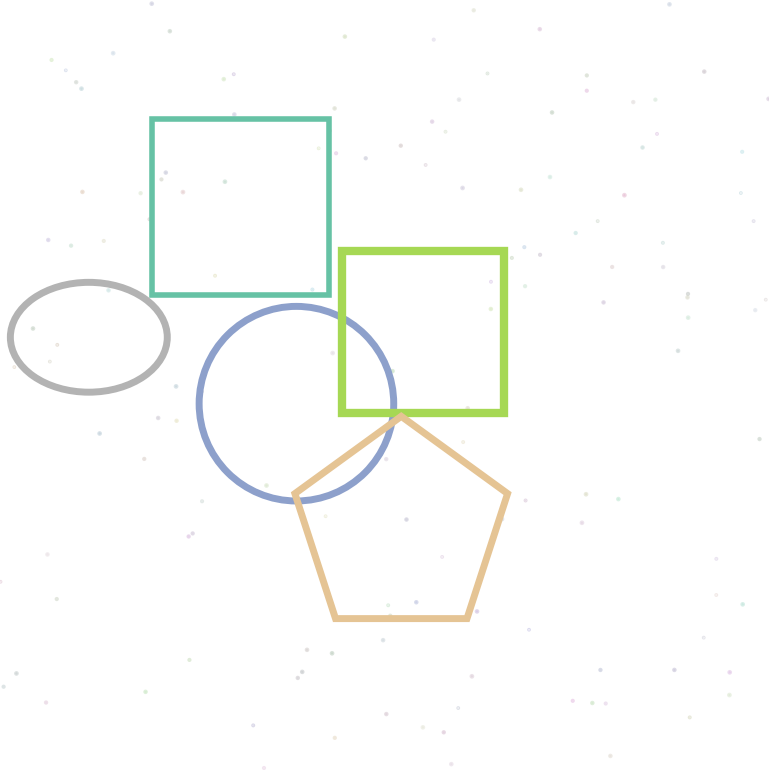[{"shape": "square", "thickness": 2, "radius": 0.57, "center": [0.312, 0.731]}, {"shape": "circle", "thickness": 2.5, "radius": 0.63, "center": [0.385, 0.476]}, {"shape": "square", "thickness": 3, "radius": 0.53, "center": [0.549, 0.569]}, {"shape": "pentagon", "thickness": 2.5, "radius": 0.73, "center": [0.521, 0.314]}, {"shape": "oval", "thickness": 2.5, "radius": 0.51, "center": [0.115, 0.562]}]